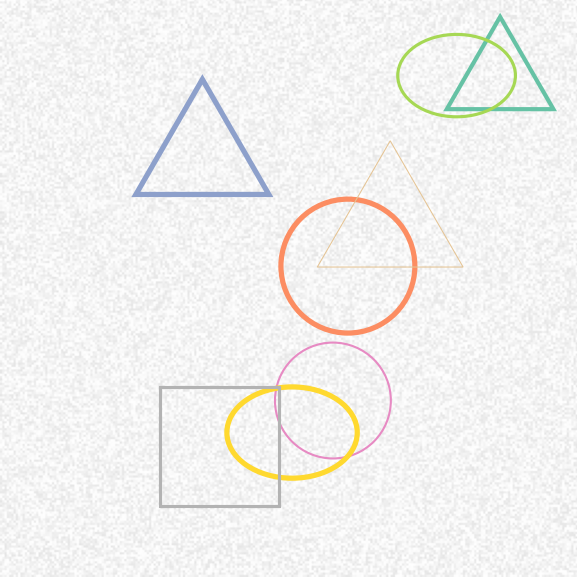[{"shape": "triangle", "thickness": 2, "radius": 0.53, "center": [0.866, 0.863]}, {"shape": "circle", "thickness": 2.5, "radius": 0.58, "center": [0.602, 0.538]}, {"shape": "triangle", "thickness": 2.5, "radius": 0.66, "center": [0.35, 0.729]}, {"shape": "circle", "thickness": 1, "radius": 0.5, "center": [0.576, 0.306]}, {"shape": "oval", "thickness": 1.5, "radius": 0.51, "center": [0.791, 0.868]}, {"shape": "oval", "thickness": 2.5, "radius": 0.56, "center": [0.506, 0.25]}, {"shape": "triangle", "thickness": 0.5, "radius": 0.73, "center": [0.676, 0.61]}, {"shape": "square", "thickness": 1.5, "radius": 0.51, "center": [0.38, 0.225]}]